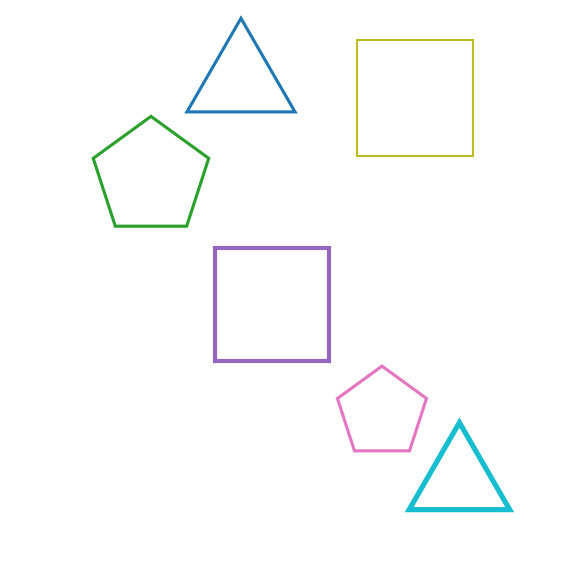[{"shape": "triangle", "thickness": 1.5, "radius": 0.54, "center": [0.417, 0.859]}, {"shape": "pentagon", "thickness": 1.5, "radius": 0.53, "center": [0.261, 0.692]}, {"shape": "square", "thickness": 2, "radius": 0.49, "center": [0.471, 0.472]}, {"shape": "pentagon", "thickness": 1.5, "radius": 0.41, "center": [0.661, 0.284]}, {"shape": "square", "thickness": 1, "radius": 0.5, "center": [0.719, 0.83]}, {"shape": "triangle", "thickness": 2.5, "radius": 0.5, "center": [0.796, 0.167]}]